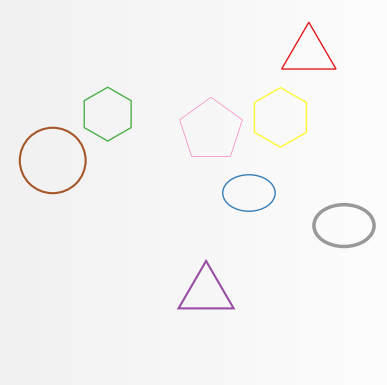[{"shape": "triangle", "thickness": 1, "radius": 0.41, "center": [0.797, 0.861]}, {"shape": "oval", "thickness": 1, "radius": 0.34, "center": [0.642, 0.499]}, {"shape": "hexagon", "thickness": 1, "radius": 0.35, "center": [0.278, 0.704]}, {"shape": "triangle", "thickness": 1.5, "radius": 0.41, "center": [0.532, 0.24]}, {"shape": "hexagon", "thickness": 1, "radius": 0.39, "center": [0.724, 0.695]}, {"shape": "circle", "thickness": 1.5, "radius": 0.42, "center": [0.136, 0.583]}, {"shape": "pentagon", "thickness": 0.5, "radius": 0.43, "center": [0.545, 0.662]}, {"shape": "oval", "thickness": 2.5, "radius": 0.39, "center": [0.888, 0.414]}]